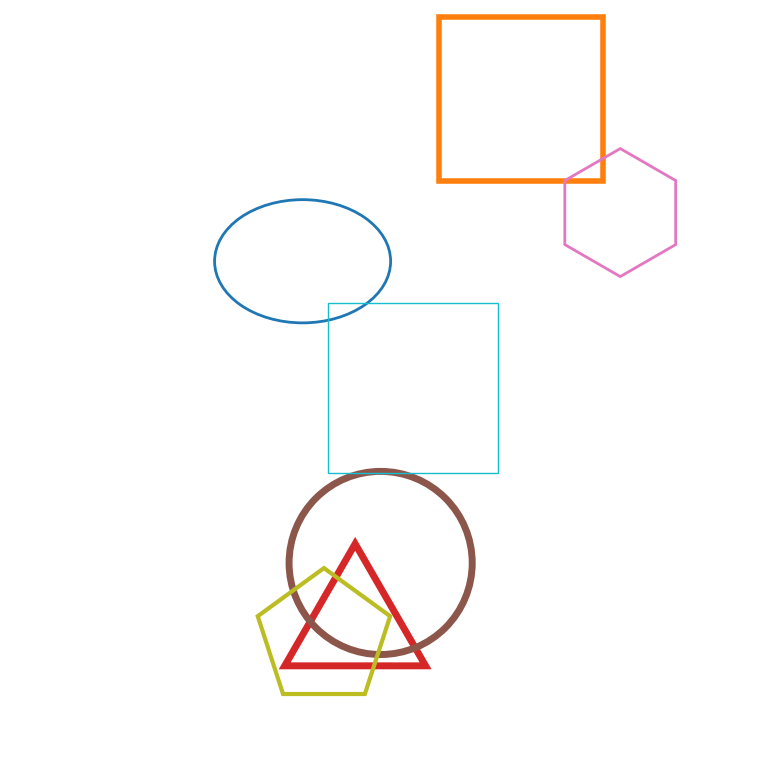[{"shape": "oval", "thickness": 1, "radius": 0.57, "center": [0.393, 0.661]}, {"shape": "square", "thickness": 2, "radius": 0.53, "center": [0.676, 0.872]}, {"shape": "triangle", "thickness": 2.5, "radius": 0.53, "center": [0.461, 0.188]}, {"shape": "circle", "thickness": 2.5, "radius": 0.59, "center": [0.494, 0.269]}, {"shape": "hexagon", "thickness": 1, "radius": 0.42, "center": [0.806, 0.724]}, {"shape": "pentagon", "thickness": 1.5, "radius": 0.45, "center": [0.421, 0.172]}, {"shape": "square", "thickness": 0.5, "radius": 0.55, "center": [0.536, 0.496]}]